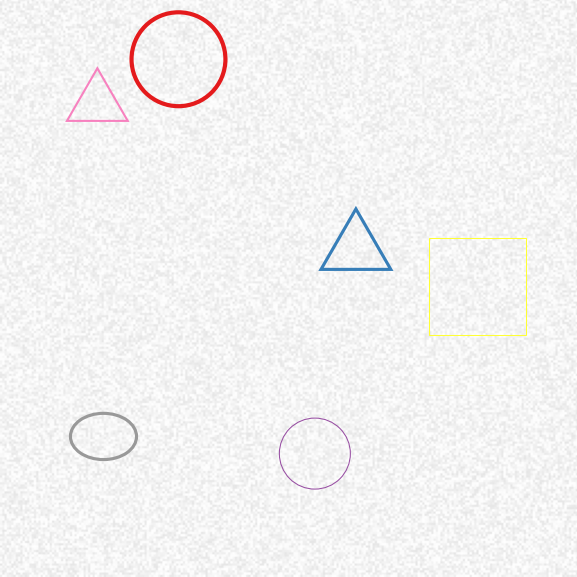[{"shape": "circle", "thickness": 2, "radius": 0.41, "center": [0.309, 0.897]}, {"shape": "triangle", "thickness": 1.5, "radius": 0.35, "center": [0.616, 0.568]}, {"shape": "circle", "thickness": 0.5, "radius": 0.31, "center": [0.545, 0.214]}, {"shape": "square", "thickness": 0.5, "radius": 0.42, "center": [0.827, 0.503]}, {"shape": "triangle", "thickness": 1, "radius": 0.3, "center": [0.169, 0.82]}, {"shape": "oval", "thickness": 1.5, "radius": 0.29, "center": [0.179, 0.243]}]